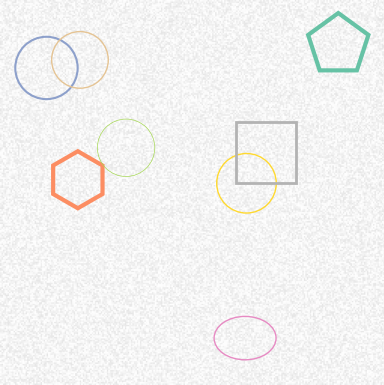[{"shape": "pentagon", "thickness": 3, "radius": 0.41, "center": [0.879, 0.884]}, {"shape": "hexagon", "thickness": 3, "radius": 0.37, "center": [0.202, 0.533]}, {"shape": "circle", "thickness": 1.5, "radius": 0.41, "center": [0.121, 0.824]}, {"shape": "oval", "thickness": 1, "radius": 0.4, "center": [0.637, 0.122]}, {"shape": "circle", "thickness": 0.5, "radius": 0.37, "center": [0.327, 0.616]}, {"shape": "circle", "thickness": 1, "radius": 0.39, "center": [0.64, 0.524]}, {"shape": "circle", "thickness": 1, "radius": 0.37, "center": [0.208, 0.844]}, {"shape": "square", "thickness": 2, "radius": 0.4, "center": [0.691, 0.604]}]